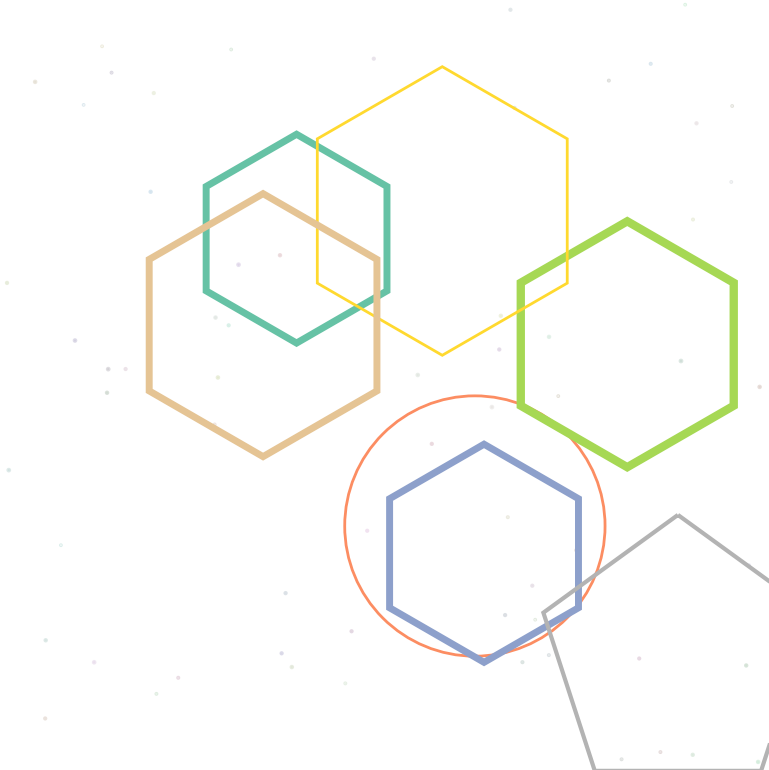[{"shape": "hexagon", "thickness": 2.5, "radius": 0.68, "center": [0.385, 0.69]}, {"shape": "circle", "thickness": 1, "radius": 0.85, "center": [0.617, 0.317]}, {"shape": "hexagon", "thickness": 2.5, "radius": 0.71, "center": [0.629, 0.281]}, {"shape": "hexagon", "thickness": 3, "radius": 0.8, "center": [0.815, 0.553]}, {"shape": "hexagon", "thickness": 1, "radius": 0.94, "center": [0.574, 0.726]}, {"shape": "hexagon", "thickness": 2.5, "radius": 0.85, "center": [0.342, 0.578]}, {"shape": "pentagon", "thickness": 1.5, "radius": 0.92, "center": [0.88, 0.148]}]